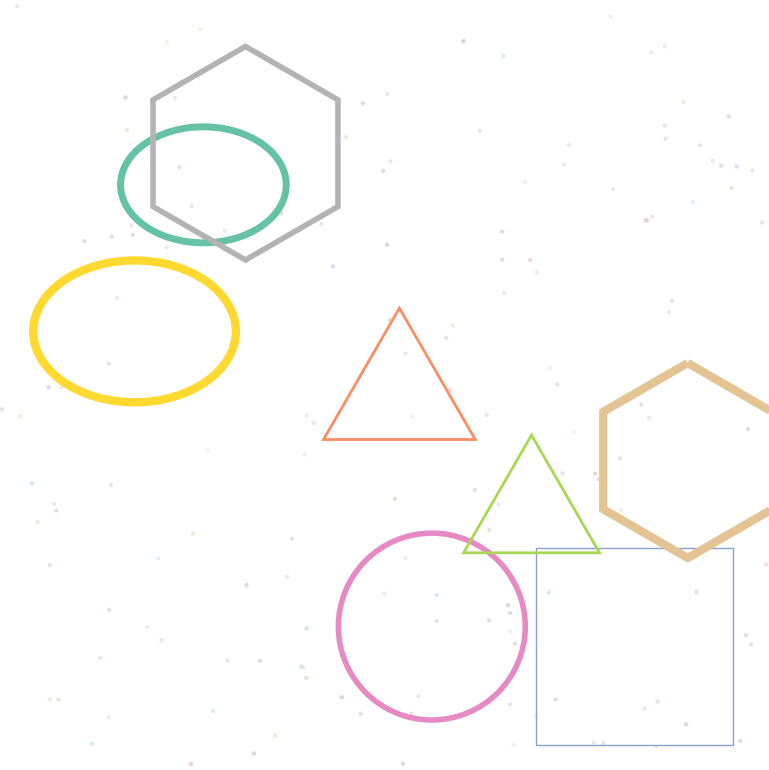[{"shape": "oval", "thickness": 2.5, "radius": 0.54, "center": [0.264, 0.76]}, {"shape": "triangle", "thickness": 1, "radius": 0.57, "center": [0.519, 0.486]}, {"shape": "square", "thickness": 0.5, "radius": 0.64, "center": [0.824, 0.16]}, {"shape": "circle", "thickness": 2, "radius": 0.61, "center": [0.561, 0.186]}, {"shape": "triangle", "thickness": 1, "radius": 0.51, "center": [0.69, 0.333]}, {"shape": "oval", "thickness": 3, "radius": 0.66, "center": [0.175, 0.57]}, {"shape": "hexagon", "thickness": 3, "radius": 0.63, "center": [0.893, 0.402]}, {"shape": "hexagon", "thickness": 2, "radius": 0.69, "center": [0.319, 0.801]}]